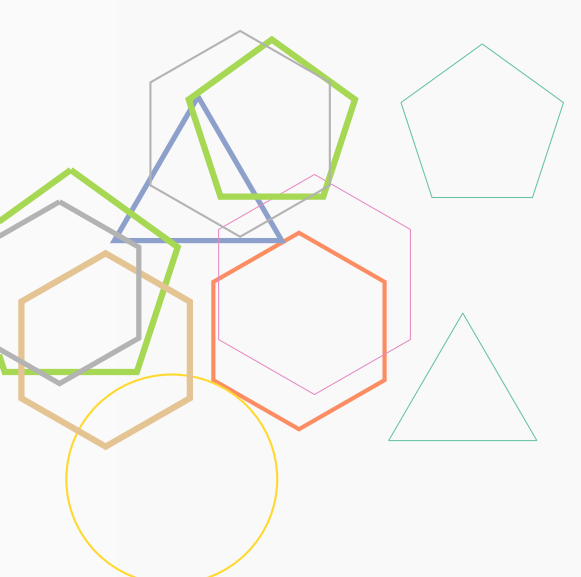[{"shape": "triangle", "thickness": 0.5, "radius": 0.74, "center": [0.796, 0.31]}, {"shape": "pentagon", "thickness": 0.5, "radius": 0.73, "center": [0.83, 0.776]}, {"shape": "hexagon", "thickness": 2, "radius": 0.85, "center": [0.514, 0.426]}, {"shape": "triangle", "thickness": 2.5, "radius": 0.83, "center": [0.341, 0.666]}, {"shape": "hexagon", "thickness": 0.5, "radius": 0.95, "center": [0.541, 0.507]}, {"shape": "pentagon", "thickness": 3, "radius": 0.97, "center": [0.122, 0.511]}, {"shape": "pentagon", "thickness": 3, "radius": 0.75, "center": [0.468, 0.78]}, {"shape": "circle", "thickness": 1, "radius": 0.91, "center": [0.296, 0.169]}, {"shape": "hexagon", "thickness": 3, "radius": 0.84, "center": [0.182, 0.393]}, {"shape": "hexagon", "thickness": 1, "radius": 0.89, "center": [0.413, 0.767]}, {"shape": "hexagon", "thickness": 2.5, "radius": 0.79, "center": [0.102, 0.492]}]